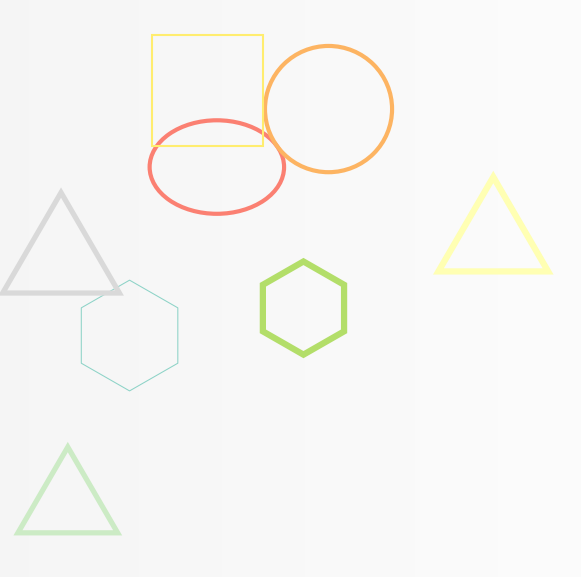[{"shape": "hexagon", "thickness": 0.5, "radius": 0.48, "center": [0.223, 0.418]}, {"shape": "triangle", "thickness": 3, "radius": 0.54, "center": [0.849, 0.584]}, {"shape": "oval", "thickness": 2, "radius": 0.58, "center": [0.373, 0.71]}, {"shape": "circle", "thickness": 2, "radius": 0.55, "center": [0.565, 0.81]}, {"shape": "hexagon", "thickness": 3, "radius": 0.4, "center": [0.522, 0.466]}, {"shape": "triangle", "thickness": 2.5, "radius": 0.58, "center": [0.105, 0.55]}, {"shape": "triangle", "thickness": 2.5, "radius": 0.5, "center": [0.117, 0.126]}, {"shape": "square", "thickness": 1, "radius": 0.48, "center": [0.357, 0.842]}]